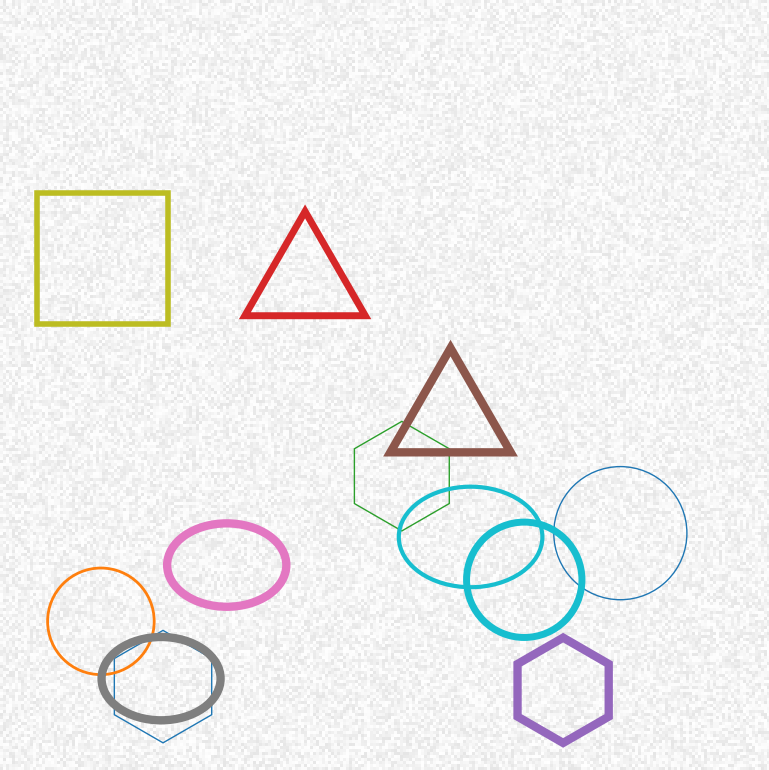[{"shape": "hexagon", "thickness": 0.5, "radius": 0.37, "center": [0.212, 0.108]}, {"shape": "circle", "thickness": 0.5, "radius": 0.43, "center": [0.806, 0.308]}, {"shape": "circle", "thickness": 1, "radius": 0.35, "center": [0.131, 0.193]}, {"shape": "hexagon", "thickness": 0.5, "radius": 0.36, "center": [0.522, 0.382]}, {"shape": "triangle", "thickness": 2.5, "radius": 0.45, "center": [0.396, 0.635]}, {"shape": "hexagon", "thickness": 3, "radius": 0.34, "center": [0.731, 0.104]}, {"shape": "triangle", "thickness": 3, "radius": 0.45, "center": [0.585, 0.458]}, {"shape": "oval", "thickness": 3, "radius": 0.39, "center": [0.294, 0.266]}, {"shape": "oval", "thickness": 3, "radius": 0.39, "center": [0.209, 0.119]}, {"shape": "square", "thickness": 2, "radius": 0.42, "center": [0.133, 0.664]}, {"shape": "oval", "thickness": 1.5, "radius": 0.47, "center": [0.611, 0.303]}, {"shape": "circle", "thickness": 2.5, "radius": 0.37, "center": [0.681, 0.247]}]